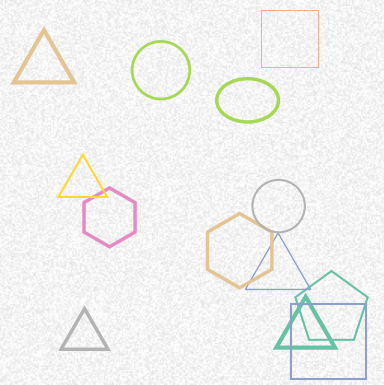[{"shape": "triangle", "thickness": 3, "radius": 0.44, "center": [0.794, 0.141]}, {"shape": "pentagon", "thickness": 1.5, "radius": 0.49, "center": [0.861, 0.197]}, {"shape": "square", "thickness": 0.5, "radius": 0.37, "center": [0.753, 0.9]}, {"shape": "square", "thickness": 1.5, "radius": 0.49, "center": [0.854, 0.112]}, {"shape": "triangle", "thickness": 1, "radius": 0.49, "center": [0.722, 0.297]}, {"shape": "hexagon", "thickness": 2.5, "radius": 0.38, "center": [0.285, 0.435]}, {"shape": "oval", "thickness": 2.5, "radius": 0.4, "center": [0.643, 0.739]}, {"shape": "circle", "thickness": 2, "radius": 0.37, "center": [0.418, 0.818]}, {"shape": "triangle", "thickness": 1.5, "radius": 0.37, "center": [0.215, 0.525]}, {"shape": "hexagon", "thickness": 2.5, "radius": 0.48, "center": [0.623, 0.349]}, {"shape": "triangle", "thickness": 3, "radius": 0.45, "center": [0.114, 0.831]}, {"shape": "circle", "thickness": 1.5, "radius": 0.34, "center": [0.724, 0.465]}, {"shape": "triangle", "thickness": 2.5, "radius": 0.35, "center": [0.22, 0.128]}]